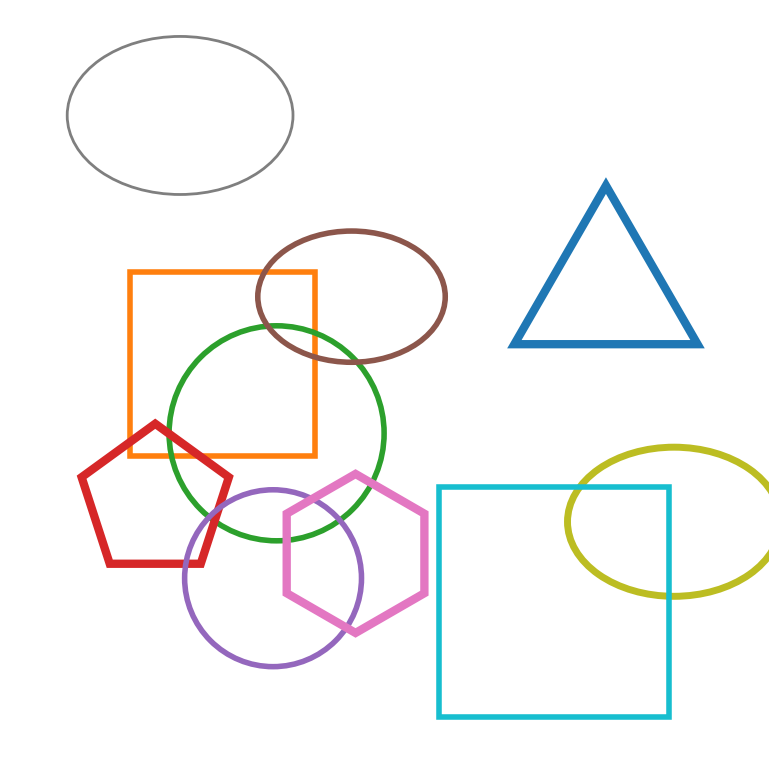[{"shape": "triangle", "thickness": 3, "radius": 0.69, "center": [0.787, 0.622]}, {"shape": "square", "thickness": 2, "radius": 0.6, "center": [0.289, 0.527]}, {"shape": "circle", "thickness": 2, "radius": 0.7, "center": [0.359, 0.437]}, {"shape": "pentagon", "thickness": 3, "radius": 0.5, "center": [0.202, 0.349]}, {"shape": "circle", "thickness": 2, "radius": 0.57, "center": [0.355, 0.249]}, {"shape": "oval", "thickness": 2, "radius": 0.61, "center": [0.457, 0.615]}, {"shape": "hexagon", "thickness": 3, "radius": 0.52, "center": [0.462, 0.281]}, {"shape": "oval", "thickness": 1, "radius": 0.73, "center": [0.234, 0.85]}, {"shape": "oval", "thickness": 2.5, "radius": 0.69, "center": [0.875, 0.322]}, {"shape": "square", "thickness": 2, "radius": 0.75, "center": [0.72, 0.218]}]